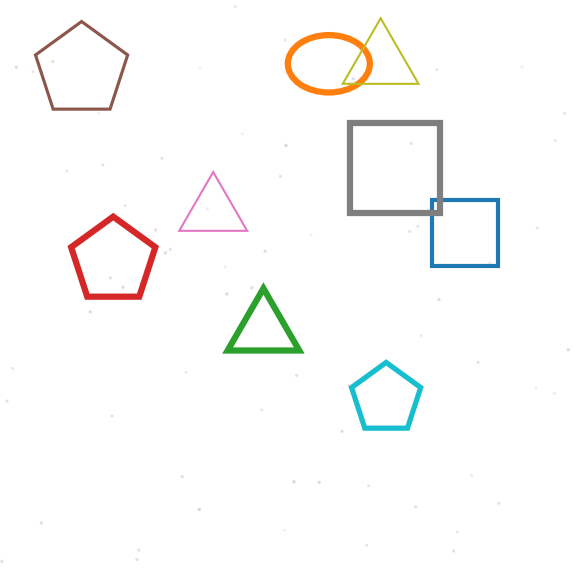[{"shape": "square", "thickness": 2, "radius": 0.29, "center": [0.805, 0.595]}, {"shape": "oval", "thickness": 3, "radius": 0.36, "center": [0.569, 0.889]}, {"shape": "triangle", "thickness": 3, "radius": 0.36, "center": [0.456, 0.428]}, {"shape": "pentagon", "thickness": 3, "radius": 0.38, "center": [0.196, 0.547]}, {"shape": "pentagon", "thickness": 1.5, "radius": 0.42, "center": [0.141, 0.878]}, {"shape": "triangle", "thickness": 1, "radius": 0.34, "center": [0.369, 0.633]}, {"shape": "square", "thickness": 3, "radius": 0.39, "center": [0.684, 0.708]}, {"shape": "triangle", "thickness": 1, "radius": 0.38, "center": [0.659, 0.892]}, {"shape": "pentagon", "thickness": 2.5, "radius": 0.31, "center": [0.669, 0.309]}]